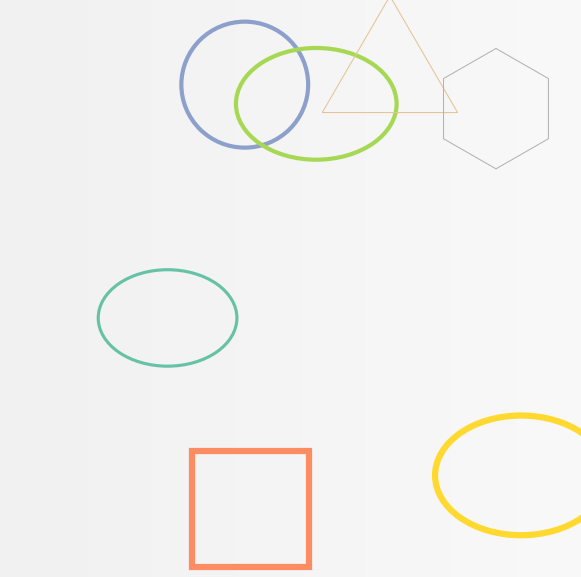[{"shape": "oval", "thickness": 1.5, "radius": 0.6, "center": [0.288, 0.449]}, {"shape": "square", "thickness": 3, "radius": 0.5, "center": [0.43, 0.118]}, {"shape": "circle", "thickness": 2, "radius": 0.55, "center": [0.421, 0.853]}, {"shape": "oval", "thickness": 2, "radius": 0.69, "center": [0.544, 0.819]}, {"shape": "oval", "thickness": 3, "radius": 0.74, "center": [0.897, 0.176]}, {"shape": "triangle", "thickness": 0.5, "radius": 0.67, "center": [0.671, 0.871]}, {"shape": "hexagon", "thickness": 0.5, "radius": 0.52, "center": [0.853, 0.811]}]